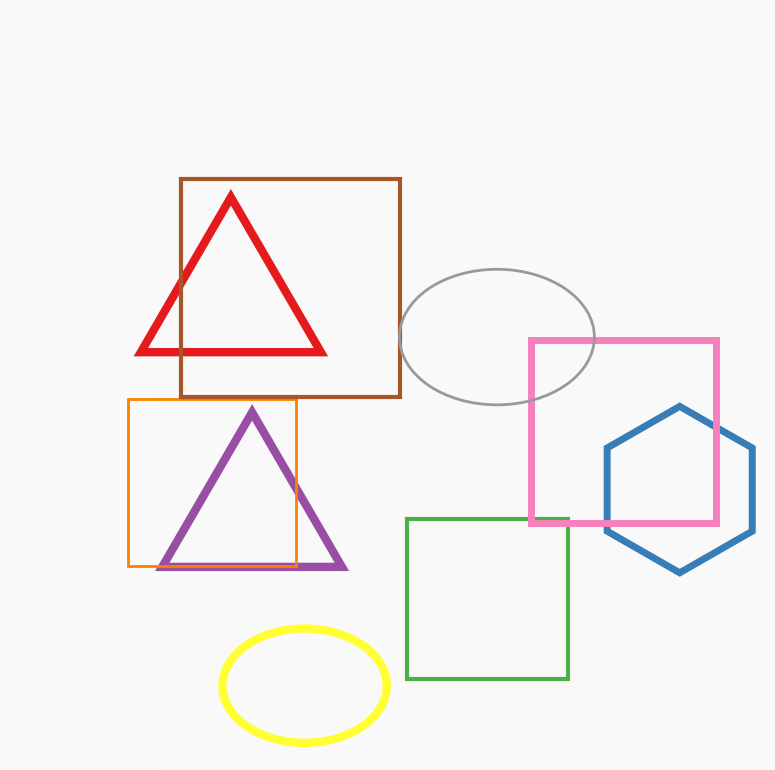[{"shape": "triangle", "thickness": 3, "radius": 0.67, "center": [0.298, 0.61]}, {"shape": "hexagon", "thickness": 2.5, "radius": 0.54, "center": [0.877, 0.364]}, {"shape": "square", "thickness": 1.5, "radius": 0.52, "center": [0.629, 0.222]}, {"shape": "triangle", "thickness": 3, "radius": 0.67, "center": [0.325, 0.331]}, {"shape": "square", "thickness": 1, "radius": 0.54, "center": [0.273, 0.373]}, {"shape": "oval", "thickness": 3, "radius": 0.53, "center": [0.393, 0.11]}, {"shape": "square", "thickness": 1.5, "radius": 0.71, "center": [0.375, 0.626]}, {"shape": "square", "thickness": 2.5, "radius": 0.59, "center": [0.804, 0.439]}, {"shape": "oval", "thickness": 1, "radius": 0.63, "center": [0.641, 0.562]}]